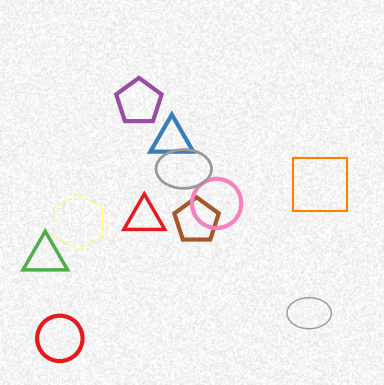[{"shape": "triangle", "thickness": 2.5, "radius": 0.31, "center": [0.375, 0.435]}, {"shape": "circle", "thickness": 3, "radius": 0.29, "center": [0.155, 0.121]}, {"shape": "triangle", "thickness": 3, "radius": 0.32, "center": [0.446, 0.638]}, {"shape": "triangle", "thickness": 2.5, "radius": 0.33, "center": [0.118, 0.332]}, {"shape": "pentagon", "thickness": 3, "radius": 0.31, "center": [0.361, 0.736]}, {"shape": "square", "thickness": 1.5, "radius": 0.35, "center": [0.831, 0.521]}, {"shape": "hexagon", "thickness": 0.5, "radius": 0.36, "center": [0.203, 0.423]}, {"shape": "pentagon", "thickness": 3, "radius": 0.3, "center": [0.511, 0.427]}, {"shape": "circle", "thickness": 3, "radius": 0.32, "center": [0.563, 0.472]}, {"shape": "oval", "thickness": 1, "radius": 0.29, "center": [0.803, 0.186]}, {"shape": "oval", "thickness": 2, "radius": 0.36, "center": [0.477, 0.561]}]